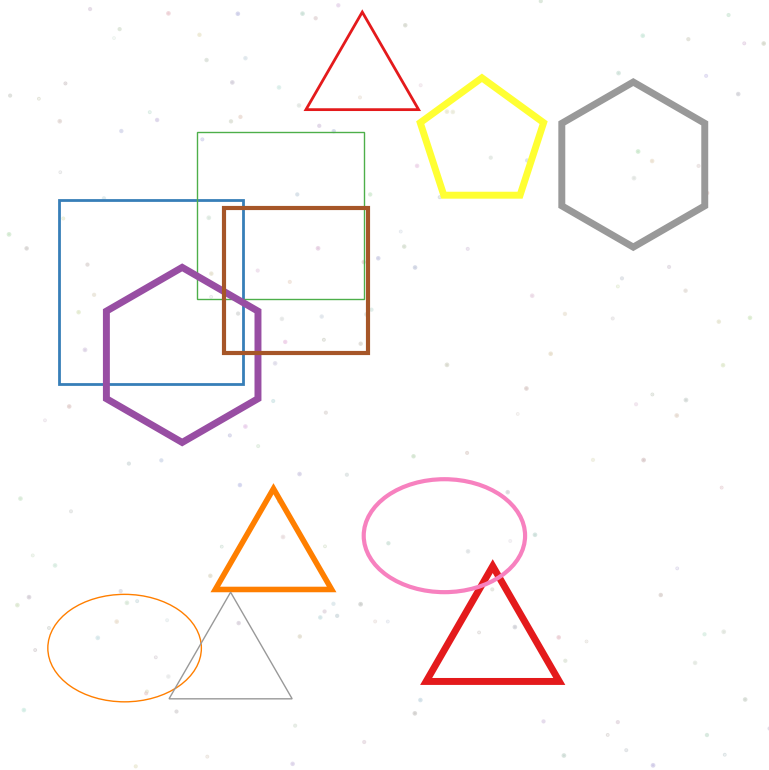[{"shape": "triangle", "thickness": 1, "radius": 0.42, "center": [0.47, 0.9]}, {"shape": "triangle", "thickness": 2.5, "radius": 0.5, "center": [0.64, 0.165]}, {"shape": "square", "thickness": 1, "radius": 0.6, "center": [0.196, 0.621]}, {"shape": "square", "thickness": 0.5, "radius": 0.54, "center": [0.364, 0.72]}, {"shape": "hexagon", "thickness": 2.5, "radius": 0.57, "center": [0.237, 0.539]}, {"shape": "oval", "thickness": 0.5, "radius": 0.5, "center": [0.162, 0.158]}, {"shape": "triangle", "thickness": 2, "radius": 0.44, "center": [0.355, 0.278]}, {"shape": "pentagon", "thickness": 2.5, "radius": 0.42, "center": [0.626, 0.815]}, {"shape": "square", "thickness": 1.5, "radius": 0.47, "center": [0.385, 0.636]}, {"shape": "oval", "thickness": 1.5, "radius": 0.52, "center": [0.577, 0.304]}, {"shape": "hexagon", "thickness": 2.5, "radius": 0.54, "center": [0.822, 0.786]}, {"shape": "triangle", "thickness": 0.5, "radius": 0.46, "center": [0.299, 0.139]}]